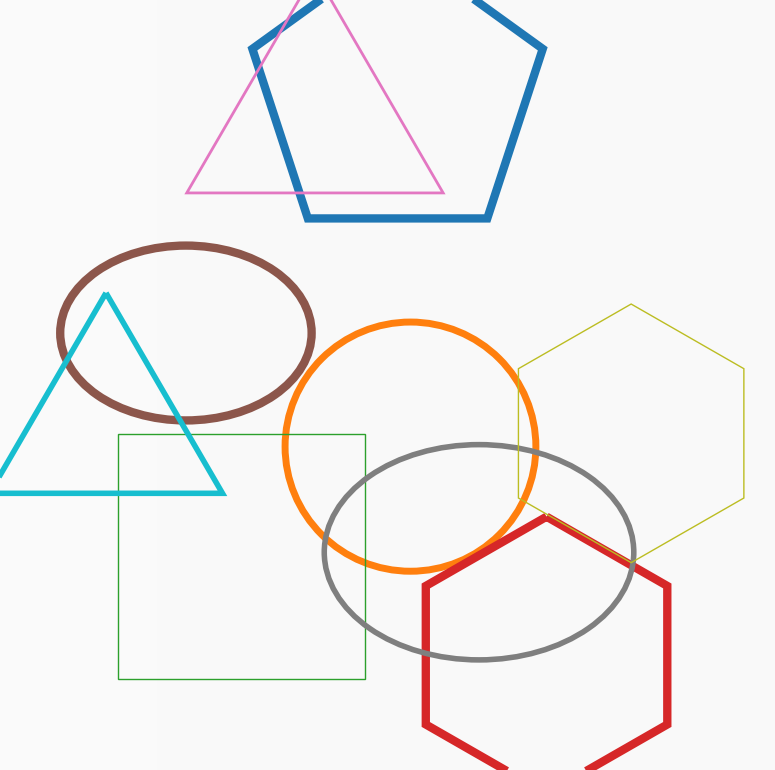[{"shape": "pentagon", "thickness": 3, "radius": 0.98, "center": [0.513, 0.876]}, {"shape": "circle", "thickness": 2.5, "radius": 0.81, "center": [0.53, 0.42]}, {"shape": "square", "thickness": 0.5, "radius": 0.8, "center": [0.312, 0.277]}, {"shape": "hexagon", "thickness": 3, "radius": 0.9, "center": [0.705, 0.149]}, {"shape": "oval", "thickness": 3, "radius": 0.81, "center": [0.24, 0.568]}, {"shape": "triangle", "thickness": 1, "radius": 0.95, "center": [0.406, 0.845]}, {"shape": "oval", "thickness": 2, "radius": 1.0, "center": [0.618, 0.283]}, {"shape": "hexagon", "thickness": 0.5, "radius": 0.84, "center": [0.814, 0.437]}, {"shape": "triangle", "thickness": 2, "radius": 0.87, "center": [0.137, 0.446]}]